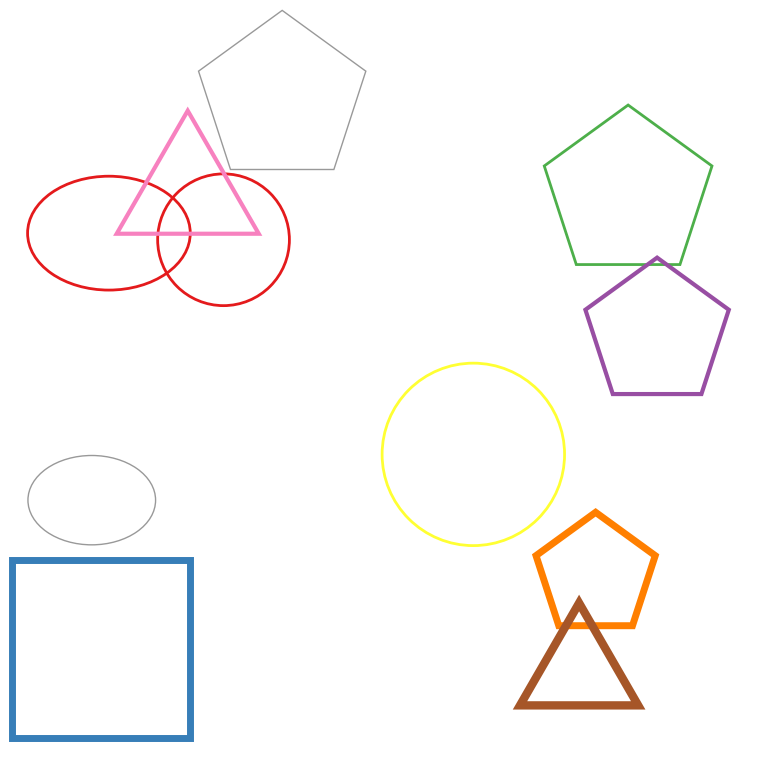[{"shape": "oval", "thickness": 1, "radius": 0.53, "center": [0.141, 0.697]}, {"shape": "circle", "thickness": 1, "radius": 0.43, "center": [0.29, 0.689]}, {"shape": "square", "thickness": 2.5, "radius": 0.58, "center": [0.131, 0.157]}, {"shape": "pentagon", "thickness": 1, "radius": 0.57, "center": [0.816, 0.749]}, {"shape": "pentagon", "thickness": 1.5, "radius": 0.49, "center": [0.853, 0.567]}, {"shape": "pentagon", "thickness": 2.5, "radius": 0.41, "center": [0.774, 0.253]}, {"shape": "circle", "thickness": 1, "radius": 0.59, "center": [0.615, 0.41]}, {"shape": "triangle", "thickness": 3, "radius": 0.44, "center": [0.752, 0.128]}, {"shape": "triangle", "thickness": 1.5, "radius": 0.53, "center": [0.244, 0.75]}, {"shape": "oval", "thickness": 0.5, "radius": 0.41, "center": [0.119, 0.35]}, {"shape": "pentagon", "thickness": 0.5, "radius": 0.57, "center": [0.366, 0.872]}]